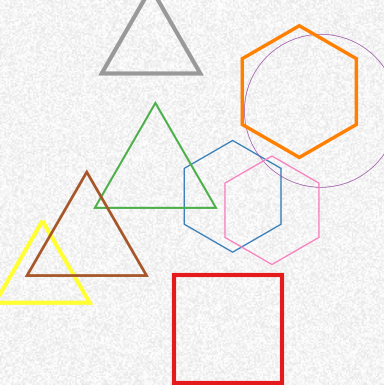[{"shape": "square", "thickness": 3, "radius": 0.7, "center": [0.593, 0.145]}, {"shape": "hexagon", "thickness": 1, "radius": 0.73, "center": [0.604, 0.49]}, {"shape": "triangle", "thickness": 1.5, "radius": 0.91, "center": [0.404, 0.551]}, {"shape": "circle", "thickness": 0.5, "radius": 0.99, "center": [0.834, 0.712]}, {"shape": "hexagon", "thickness": 2.5, "radius": 0.86, "center": [0.777, 0.762]}, {"shape": "triangle", "thickness": 3, "radius": 0.71, "center": [0.11, 0.285]}, {"shape": "triangle", "thickness": 2, "radius": 0.9, "center": [0.225, 0.374]}, {"shape": "hexagon", "thickness": 1, "radius": 0.7, "center": [0.706, 0.454]}, {"shape": "triangle", "thickness": 3, "radius": 0.74, "center": [0.392, 0.883]}]